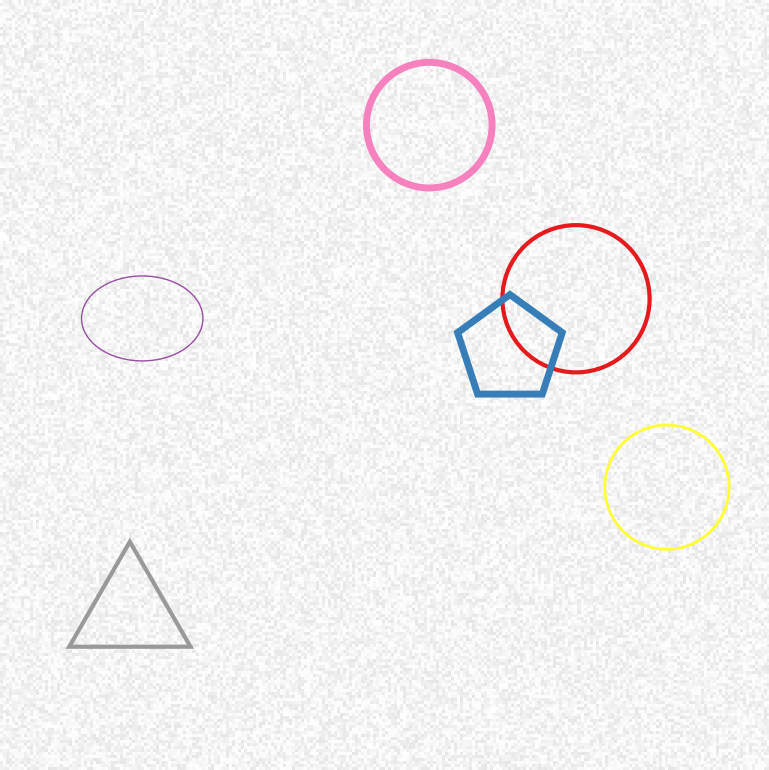[{"shape": "circle", "thickness": 1.5, "radius": 0.48, "center": [0.748, 0.612]}, {"shape": "pentagon", "thickness": 2.5, "radius": 0.36, "center": [0.662, 0.546]}, {"shape": "oval", "thickness": 0.5, "radius": 0.39, "center": [0.185, 0.586]}, {"shape": "circle", "thickness": 1, "radius": 0.4, "center": [0.866, 0.367]}, {"shape": "circle", "thickness": 2.5, "radius": 0.41, "center": [0.558, 0.837]}, {"shape": "triangle", "thickness": 1.5, "radius": 0.45, "center": [0.169, 0.206]}]